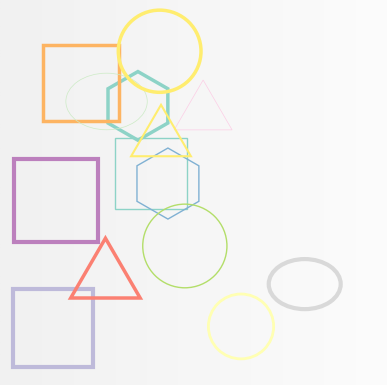[{"shape": "square", "thickness": 1, "radius": 0.46, "center": [0.39, 0.549]}, {"shape": "hexagon", "thickness": 2.5, "radius": 0.45, "center": [0.356, 0.725]}, {"shape": "circle", "thickness": 2, "radius": 0.42, "center": [0.622, 0.152]}, {"shape": "square", "thickness": 3, "radius": 0.51, "center": [0.137, 0.148]}, {"shape": "triangle", "thickness": 2.5, "radius": 0.52, "center": [0.272, 0.278]}, {"shape": "hexagon", "thickness": 1, "radius": 0.46, "center": [0.433, 0.523]}, {"shape": "square", "thickness": 2.5, "radius": 0.49, "center": [0.209, 0.784]}, {"shape": "circle", "thickness": 1, "radius": 0.54, "center": [0.477, 0.361]}, {"shape": "triangle", "thickness": 0.5, "radius": 0.43, "center": [0.524, 0.706]}, {"shape": "oval", "thickness": 3, "radius": 0.46, "center": [0.786, 0.262]}, {"shape": "square", "thickness": 3, "radius": 0.54, "center": [0.145, 0.479]}, {"shape": "oval", "thickness": 0.5, "radius": 0.53, "center": [0.275, 0.736]}, {"shape": "circle", "thickness": 2.5, "radius": 0.53, "center": [0.412, 0.867]}, {"shape": "triangle", "thickness": 1.5, "radius": 0.45, "center": [0.416, 0.639]}]